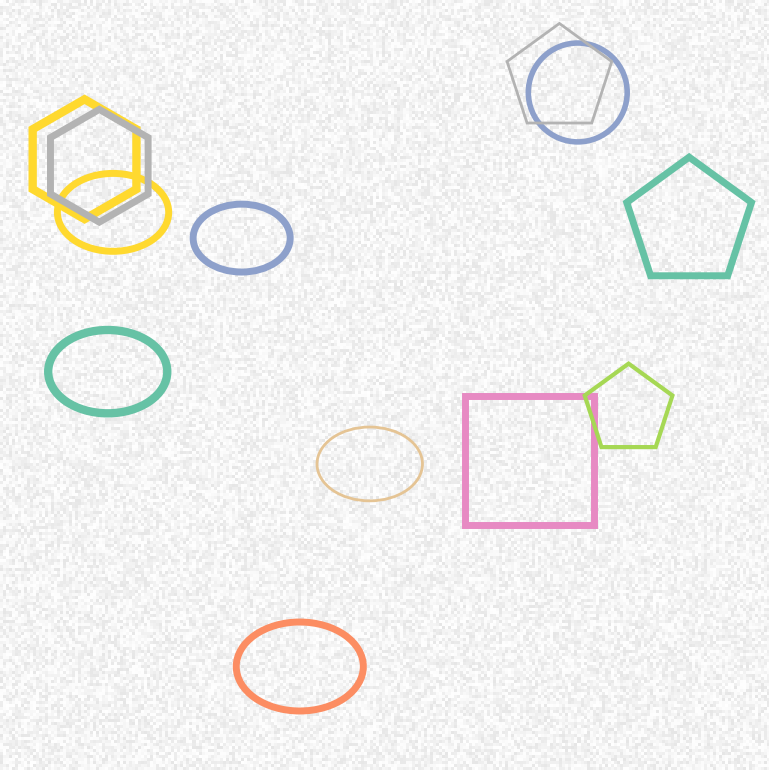[{"shape": "pentagon", "thickness": 2.5, "radius": 0.43, "center": [0.895, 0.711]}, {"shape": "oval", "thickness": 3, "radius": 0.39, "center": [0.14, 0.517]}, {"shape": "oval", "thickness": 2.5, "radius": 0.41, "center": [0.389, 0.134]}, {"shape": "circle", "thickness": 2, "radius": 0.32, "center": [0.75, 0.88]}, {"shape": "oval", "thickness": 2.5, "radius": 0.32, "center": [0.314, 0.691]}, {"shape": "square", "thickness": 2.5, "radius": 0.42, "center": [0.688, 0.402]}, {"shape": "pentagon", "thickness": 1.5, "radius": 0.3, "center": [0.816, 0.468]}, {"shape": "hexagon", "thickness": 3, "radius": 0.39, "center": [0.11, 0.793]}, {"shape": "oval", "thickness": 2.5, "radius": 0.36, "center": [0.147, 0.724]}, {"shape": "oval", "thickness": 1, "radius": 0.34, "center": [0.48, 0.397]}, {"shape": "pentagon", "thickness": 1, "radius": 0.36, "center": [0.727, 0.898]}, {"shape": "hexagon", "thickness": 2.5, "radius": 0.37, "center": [0.129, 0.785]}]